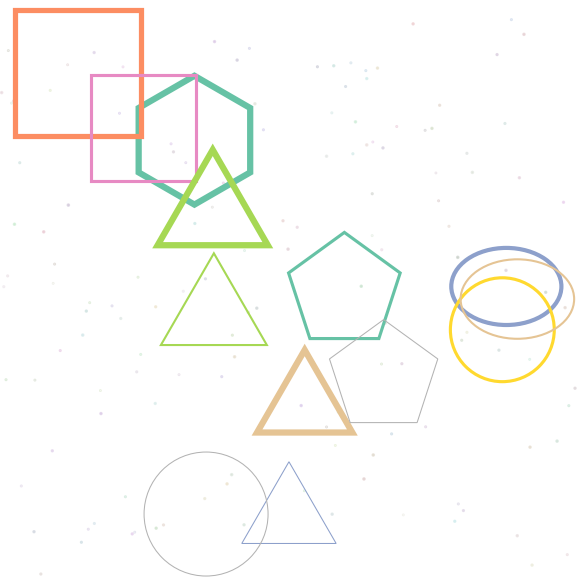[{"shape": "pentagon", "thickness": 1.5, "radius": 0.51, "center": [0.596, 0.495]}, {"shape": "hexagon", "thickness": 3, "radius": 0.56, "center": [0.337, 0.756]}, {"shape": "square", "thickness": 2.5, "radius": 0.55, "center": [0.135, 0.873]}, {"shape": "oval", "thickness": 2, "radius": 0.48, "center": [0.877, 0.503]}, {"shape": "triangle", "thickness": 0.5, "radius": 0.47, "center": [0.5, 0.105]}, {"shape": "square", "thickness": 1.5, "radius": 0.46, "center": [0.248, 0.778]}, {"shape": "triangle", "thickness": 1, "radius": 0.53, "center": [0.37, 0.455]}, {"shape": "triangle", "thickness": 3, "radius": 0.55, "center": [0.368, 0.63]}, {"shape": "circle", "thickness": 1.5, "radius": 0.45, "center": [0.87, 0.428]}, {"shape": "oval", "thickness": 1, "radius": 0.49, "center": [0.896, 0.481]}, {"shape": "triangle", "thickness": 3, "radius": 0.48, "center": [0.528, 0.298]}, {"shape": "pentagon", "thickness": 0.5, "radius": 0.49, "center": [0.664, 0.347]}, {"shape": "circle", "thickness": 0.5, "radius": 0.54, "center": [0.357, 0.109]}]